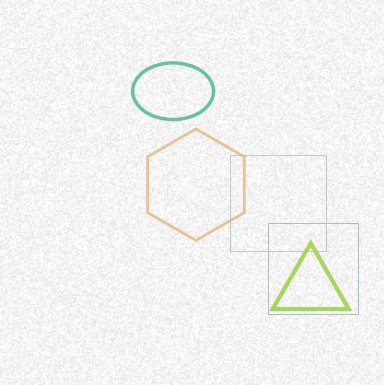[{"shape": "oval", "thickness": 2.5, "radius": 0.53, "center": [0.45, 0.763]}, {"shape": "square", "thickness": 0.5, "radius": 0.59, "center": [0.812, 0.302]}, {"shape": "triangle", "thickness": 3, "radius": 0.57, "center": [0.807, 0.254]}, {"shape": "hexagon", "thickness": 2, "radius": 0.72, "center": [0.509, 0.52]}, {"shape": "square", "thickness": 0.5, "radius": 0.62, "center": [0.723, 0.472]}]